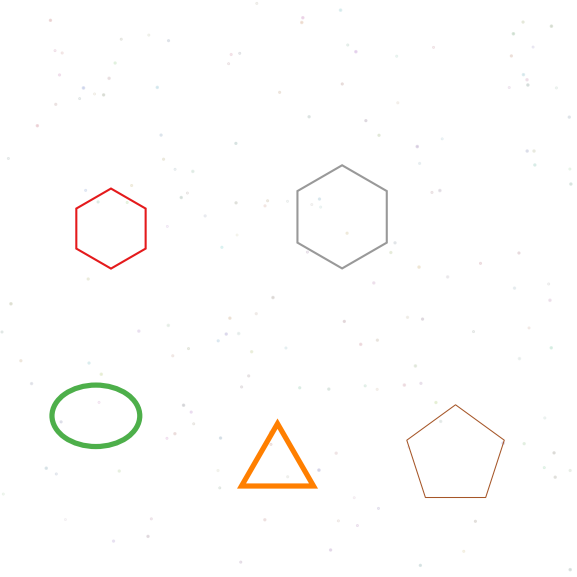[{"shape": "hexagon", "thickness": 1, "radius": 0.35, "center": [0.192, 0.603]}, {"shape": "oval", "thickness": 2.5, "radius": 0.38, "center": [0.166, 0.279]}, {"shape": "triangle", "thickness": 2.5, "radius": 0.36, "center": [0.481, 0.194]}, {"shape": "pentagon", "thickness": 0.5, "radius": 0.44, "center": [0.789, 0.209]}, {"shape": "hexagon", "thickness": 1, "radius": 0.45, "center": [0.592, 0.624]}]